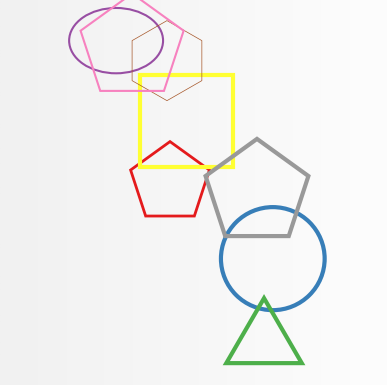[{"shape": "pentagon", "thickness": 2, "radius": 0.53, "center": [0.439, 0.525]}, {"shape": "circle", "thickness": 3, "radius": 0.67, "center": [0.704, 0.328]}, {"shape": "triangle", "thickness": 3, "radius": 0.56, "center": [0.681, 0.113]}, {"shape": "oval", "thickness": 1.5, "radius": 0.61, "center": [0.3, 0.894]}, {"shape": "square", "thickness": 3, "radius": 0.6, "center": [0.482, 0.686]}, {"shape": "hexagon", "thickness": 0.5, "radius": 0.52, "center": [0.431, 0.843]}, {"shape": "pentagon", "thickness": 1.5, "radius": 0.7, "center": [0.341, 0.877]}, {"shape": "pentagon", "thickness": 3, "radius": 0.7, "center": [0.663, 0.5]}]